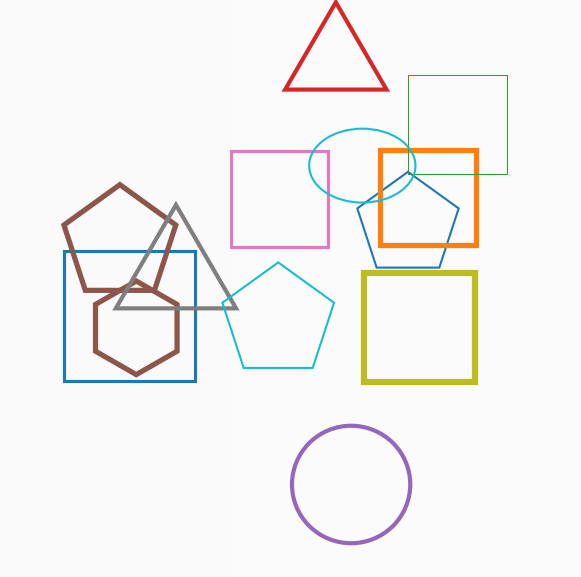[{"shape": "pentagon", "thickness": 1, "radius": 0.46, "center": [0.702, 0.61]}, {"shape": "square", "thickness": 1.5, "radius": 0.56, "center": [0.223, 0.452]}, {"shape": "square", "thickness": 2.5, "radius": 0.41, "center": [0.737, 0.657]}, {"shape": "square", "thickness": 0.5, "radius": 0.43, "center": [0.788, 0.784]}, {"shape": "triangle", "thickness": 2, "radius": 0.5, "center": [0.578, 0.894]}, {"shape": "circle", "thickness": 2, "radius": 0.51, "center": [0.604, 0.16]}, {"shape": "hexagon", "thickness": 2.5, "radius": 0.41, "center": [0.234, 0.431]}, {"shape": "pentagon", "thickness": 2.5, "radius": 0.51, "center": [0.206, 0.578]}, {"shape": "square", "thickness": 1.5, "radius": 0.42, "center": [0.481, 0.655]}, {"shape": "triangle", "thickness": 2, "radius": 0.6, "center": [0.303, 0.525]}, {"shape": "square", "thickness": 3, "radius": 0.47, "center": [0.721, 0.432]}, {"shape": "oval", "thickness": 1, "radius": 0.46, "center": [0.623, 0.712]}, {"shape": "pentagon", "thickness": 1, "radius": 0.5, "center": [0.479, 0.444]}]